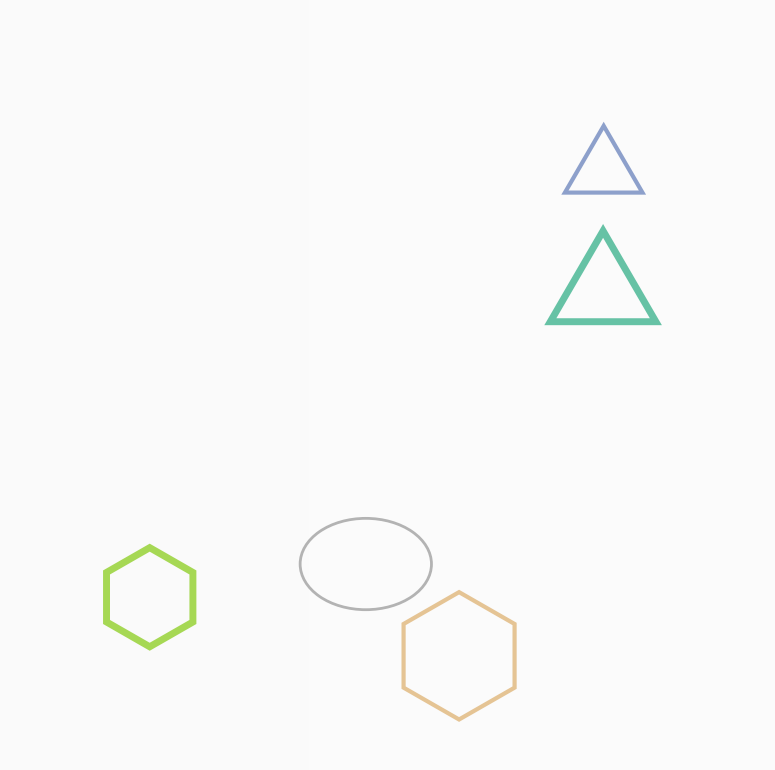[{"shape": "triangle", "thickness": 2.5, "radius": 0.39, "center": [0.778, 0.622]}, {"shape": "triangle", "thickness": 1.5, "radius": 0.29, "center": [0.779, 0.779]}, {"shape": "hexagon", "thickness": 2.5, "radius": 0.32, "center": [0.193, 0.224]}, {"shape": "hexagon", "thickness": 1.5, "radius": 0.41, "center": [0.592, 0.148]}, {"shape": "oval", "thickness": 1, "radius": 0.42, "center": [0.472, 0.267]}]